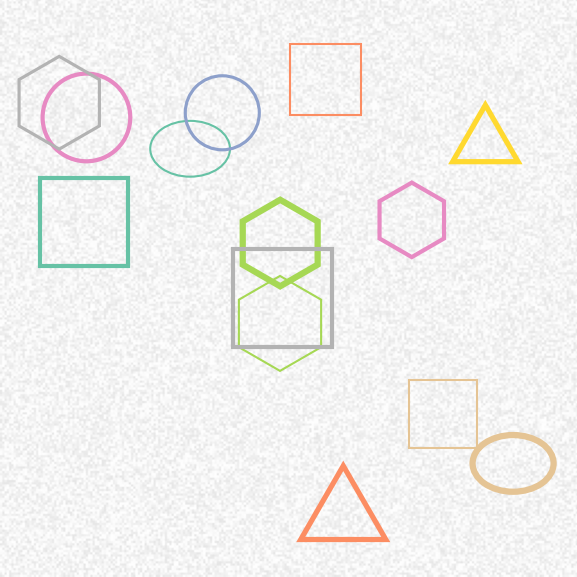[{"shape": "square", "thickness": 2, "radius": 0.38, "center": [0.146, 0.615]}, {"shape": "oval", "thickness": 1, "radius": 0.35, "center": [0.329, 0.742]}, {"shape": "triangle", "thickness": 2.5, "radius": 0.43, "center": [0.594, 0.107]}, {"shape": "square", "thickness": 1, "radius": 0.31, "center": [0.563, 0.861]}, {"shape": "circle", "thickness": 1.5, "radius": 0.32, "center": [0.385, 0.804]}, {"shape": "circle", "thickness": 2, "radius": 0.38, "center": [0.15, 0.796]}, {"shape": "hexagon", "thickness": 2, "radius": 0.32, "center": [0.713, 0.618]}, {"shape": "hexagon", "thickness": 3, "radius": 0.37, "center": [0.485, 0.578]}, {"shape": "hexagon", "thickness": 1, "radius": 0.41, "center": [0.485, 0.439]}, {"shape": "triangle", "thickness": 2.5, "radius": 0.33, "center": [0.84, 0.752]}, {"shape": "square", "thickness": 1, "radius": 0.3, "center": [0.767, 0.282]}, {"shape": "oval", "thickness": 3, "radius": 0.35, "center": [0.888, 0.197]}, {"shape": "hexagon", "thickness": 1.5, "radius": 0.4, "center": [0.103, 0.821]}, {"shape": "square", "thickness": 2, "radius": 0.43, "center": [0.489, 0.483]}]